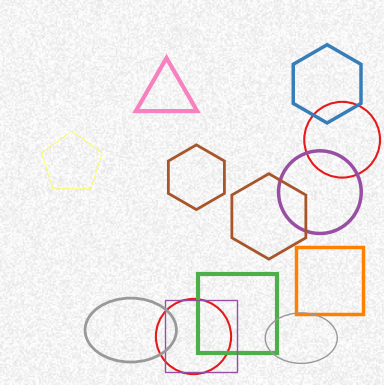[{"shape": "circle", "thickness": 1.5, "radius": 0.49, "center": [0.503, 0.126]}, {"shape": "circle", "thickness": 1.5, "radius": 0.49, "center": [0.889, 0.637]}, {"shape": "hexagon", "thickness": 2.5, "radius": 0.51, "center": [0.85, 0.782]}, {"shape": "square", "thickness": 3, "radius": 0.51, "center": [0.617, 0.186]}, {"shape": "circle", "thickness": 2.5, "radius": 0.54, "center": [0.831, 0.501]}, {"shape": "square", "thickness": 1, "radius": 0.47, "center": [0.523, 0.127]}, {"shape": "square", "thickness": 2.5, "radius": 0.44, "center": [0.856, 0.272]}, {"shape": "pentagon", "thickness": 0.5, "radius": 0.41, "center": [0.187, 0.577]}, {"shape": "hexagon", "thickness": 2, "radius": 0.42, "center": [0.51, 0.54]}, {"shape": "hexagon", "thickness": 2, "radius": 0.55, "center": [0.698, 0.438]}, {"shape": "triangle", "thickness": 3, "radius": 0.46, "center": [0.432, 0.757]}, {"shape": "oval", "thickness": 2, "radius": 0.59, "center": [0.34, 0.143]}, {"shape": "oval", "thickness": 1, "radius": 0.47, "center": [0.782, 0.122]}]